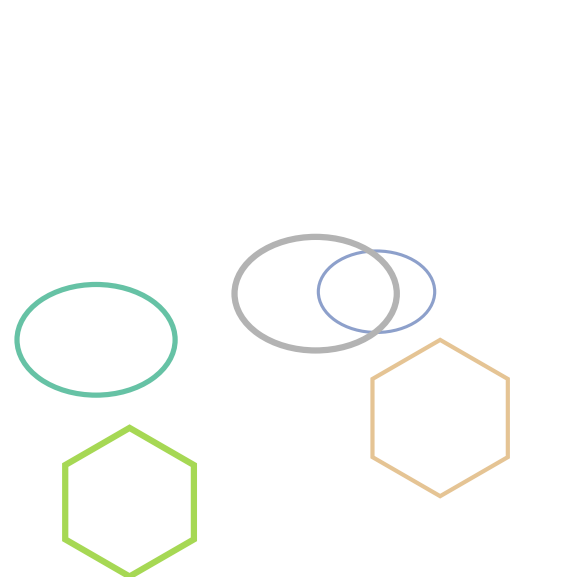[{"shape": "oval", "thickness": 2.5, "radius": 0.68, "center": [0.166, 0.411]}, {"shape": "oval", "thickness": 1.5, "radius": 0.5, "center": [0.652, 0.494]}, {"shape": "hexagon", "thickness": 3, "radius": 0.64, "center": [0.224, 0.13]}, {"shape": "hexagon", "thickness": 2, "radius": 0.68, "center": [0.762, 0.275]}, {"shape": "oval", "thickness": 3, "radius": 0.7, "center": [0.547, 0.491]}]